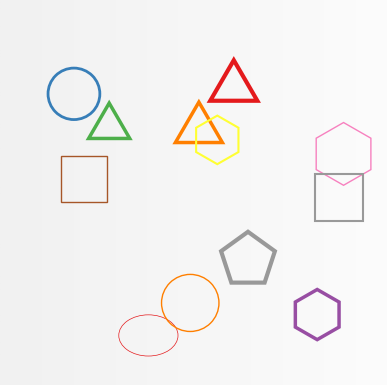[{"shape": "oval", "thickness": 0.5, "radius": 0.38, "center": [0.383, 0.129]}, {"shape": "triangle", "thickness": 3, "radius": 0.35, "center": [0.603, 0.773]}, {"shape": "circle", "thickness": 2, "radius": 0.33, "center": [0.191, 0.756]}, {"shape": "triangle", "thickness": 2.5, "radius": 0.31, "center": [0.282, 0.671]}, {"shape": "hexagon", "thickness": 2.5, "radius": 0.33, "center": [0.819, 0.183]}, {"shape": "circle", "thickness": 1, "radius": 0.37, "center": [0.491, 0.213]}, {"shape": "triangle", "thickness": 2.5, "radius": 0.35, "center": [0.513, 0.665]}, {"shape": "hexagon", "thickness": 1.5, "radius": 0.32, "center": [0.561, 0.637]}, {"shape": "square", "thickness": 1, "radius": 0.3, "center": [0.218, 0.535]}, {"shape": "hexagon", "thickness": 1, "radius": 0.41, "center": [0.887, 0.6]}, {"shape": "square", "thickness": 1.5, "radius": 0.31, "center": [0.874, 0.487]}, {"shape": "pentagon", "thickness": 3, "radius": 0.36, "center": [0.64, 0.325]}]